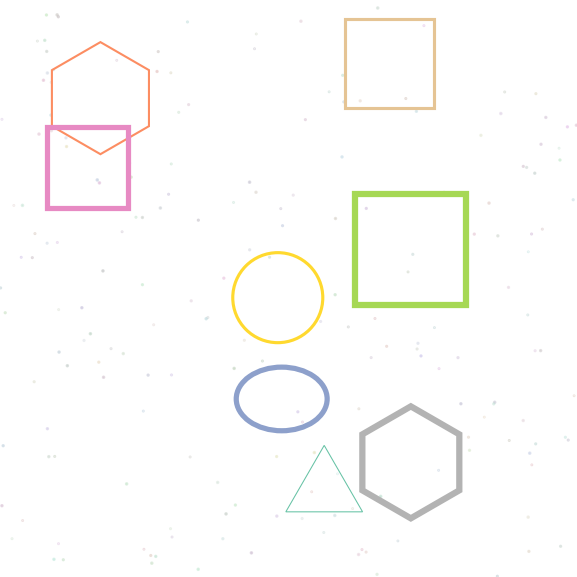[{"shape": "triangle", "thickness": 0.5, "radius": 0.38, "center": [0.561, 0.151]}, {"shape": "hexagon", "thickness": 1, "radius": 0.49, "center": [0.174, 0.829]}, {"shape": "oval", "thickness": 2.5, "radius": 0.39, "center": [0.488, 0.308]}, {"shape": "square", "thickness": 2.5, "radius": 0.35, "center": [0.151, 0.709]}, {"shape": "square", "thickness": 3, "radius": 0.48, "center": [0.711, 0.566]}, {"shape": "circle", "thickness": 1.5, "radius": 0.39, "center": [0.481, 0.484]}, {"shape": "square", "thickness": 1.5, "radius": 0.39, "center": [0.674, 0.889]}, {"shape": "hexagon", "thickness": 3, "radius": 0.48, "center": [0.711, 0.199]}]